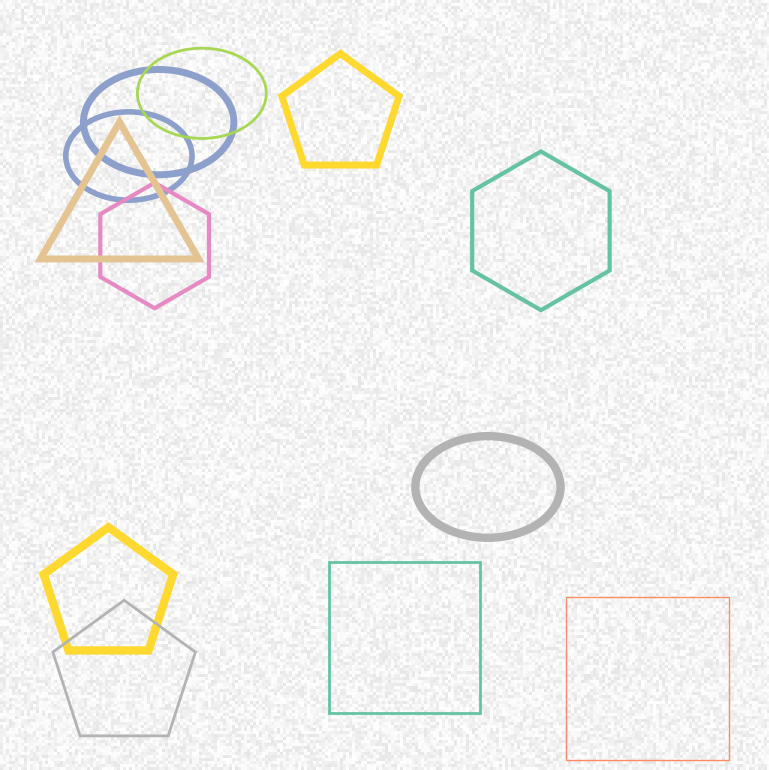[{"shape": "square", "thickness": 1, "radius": 0.49, "center": [0.526, 0.172]}, {"shape": "hexagon", "thickness": 1.5, "radius": 0.52, "center": [0.702, 0.7]}, {"shape": "square", "thickness": 0.5, "radius": 0.53, "center": [0.841, 0.119]}, {"shape": "oval", "thickness": 2.5, "radius": 0.49, "center": [0.206, 0.841]}, {"shape": "oval", "thickness": 2, "radius": 0.41, "center": [0.167, 0.797]}, {"shape": "hexagon", "thickness": 1.5, "radius": 0.41, "center": [0.201, 0.681]}, {"shape": "oval", "thickness": 1, "radius": 0.42, "center": [0.262, 0.879]}, {"shape": "pentagon", "thickness": 3, "radius": 0.44, "center": [0.141, 0.227]}, {"shape": "pentagon", "thickness": 2.5, "radius": 0.4, "center": [0.442, 0.85]}, {"shape": "triangle", "thickness": 2.5, "radius": 0.59, "center": [0.155, 0.723]}, {"shape": "oval", "thickness": 3, "radius": 0.47, "center": [0.634, 0.368]}, {"shape": "pentagon", "thickness": 1, "radius": 0.49, "center": [0.161, 0.123]}]